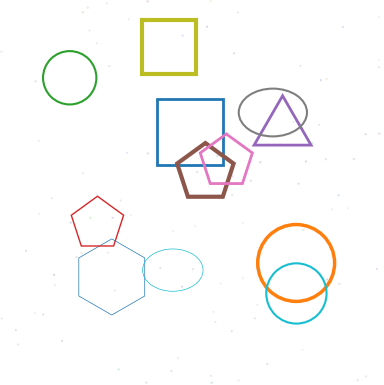[{"shape": "square", "thickness": 2, "radius": 0.43, "center": [0.494, 0.657]}, {"shape": "hexagon", "thickness": 0.5, "radius": 0.49, "center": [0.29, 0.281]}, {"shape": "circle", "thickness": 2.5, "radius": 0.5, "center": [0.769, 0.317]}, {"shape": "circle", "thickness": 1.5, "radius": 0.35, "center": [0.181, 0.798]}, {"shape": "pentagon", "thickness": 1, "radius": 0.36, "center": [0.253, 0.419]}, {"shape": "triangle", "thickness": 2, "radius": 0.43, "center": [0.734, 0.666]}, {"shape": "pentagon", "thickness": 3, "radius": 0.39, "center": [0.533, 0.551]}, {"shape": "pentagon", "thickness": 2, "radius": 0.36, "center": [0.588, 0.581]}, {"shape": "oval", "thickness": 1.5, "radius": 0.44, "center": [0.709, 0.708]}, {"shape": "square", "thickness": 3, "radius": 0.35, "center": [0.439, 0.879]}, {"shape": "oval", "thickness": 0.5, "radius": 0.39, "center": [0.449, 0.298]}, {"shape": "circle", "thickness": 1.5, "radius": 0.39, "center": [0.77, 0.238]}]